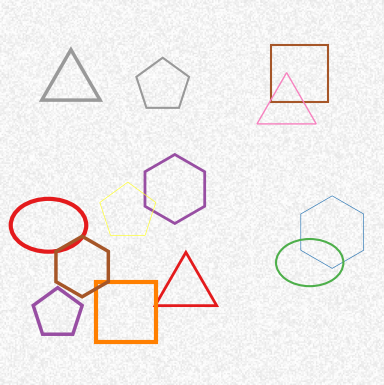[{"shape": "triangle", "thickness": 2, "radius": 0.46, "center": [0.483, 0.252]}, {"shape": "oval", "thickness": 3, "radius": 0.49, "center": [0.126, 0.415]}, {"shape": "hexagon", "thickness": 0.5, "radius": 0.47, "center": [0.863, 0.397]}, {"shape": "oval", "thickness": 1.5, "radius": 0.44, "center": [0.804, 0.318]}, {"shape": "pentagon", "thickness": 2.5, "radius": 0.33, "center": [0.15, 0.186]}, {"shape": "hexagon", "thickness": 2, "radius": 0.45, "center": [0.454, 0.509]}, {"shape": "square", "thickness": 3, "radius": 0.39, "center": [0.328, 0.19]}, {"shape": "pentagon", "thickness": 0.5, "radius": 0.38, "center": [0.332, 0.45]}, {"shape": "hexagon", "thickness": 2.5, "radius": 0.39, "center": [0.213, 0.308]}, {"shape": "square", "thickness": 1.5, "radius": 0.37, "center": [0.777, 0.81]}, {"shape": "triangle", "thickness": 1, "radius": 0.44, "center": [0.744, 0.723]}, {"shape": "triangle", "thickness": 2.5, "radius": 0.44, "center": [0.184, 0.784]}, {"shape": "pentagon", "thickness": 1.5, "radius": 0.36, "center": [0.423, 0.778]}]